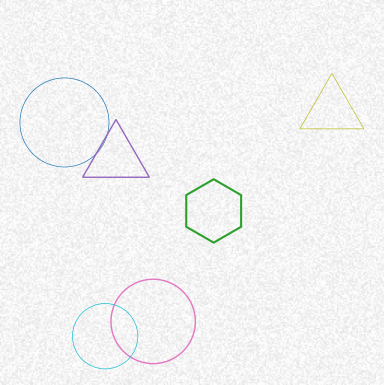[{"shape": "circle", "thickness": 0.5, "radius": 0.58, "center": [0.167, 0.682]}, {"shape": "hexagon", "thickness": 1.5, "radius": 0.41, "center": [0.555, 0.452]}, {"shape": "triangle", "thickness": 1, "radius": 0.5, "center": [0.301, 0.59]}, {"shape": "circle", "thickness": 1, "radius": 0.55, "center": [0.398, 0.165]}, {"shape": "triangle", "thickness": 0.5, "radius": 0.48, "center": [0.862, 0.713]}, {"shape": "circle", "thickness": 0.5, "radius": 0.42, "center": [0.273, 0.127]}]